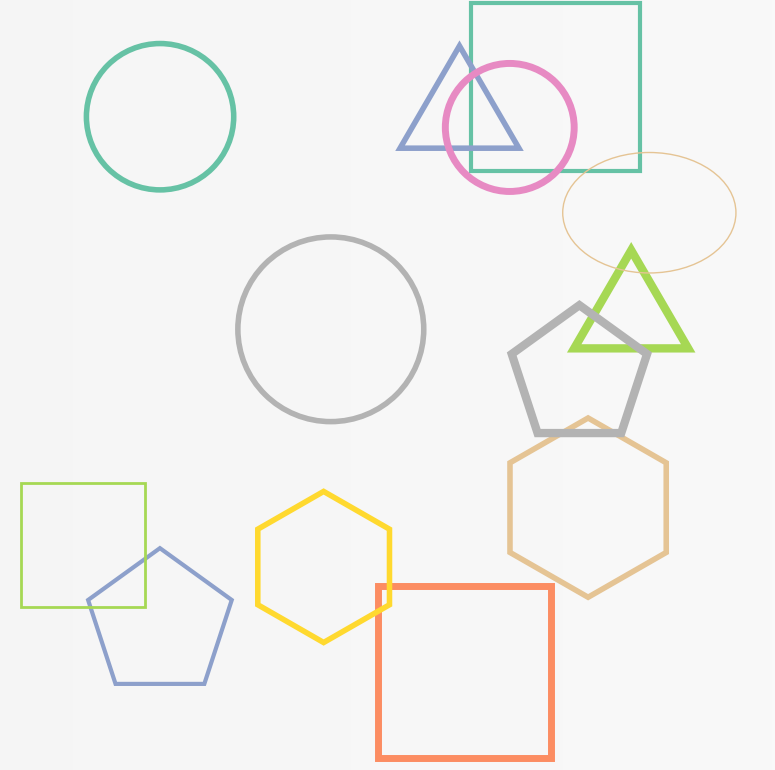[{"shape": "square", "thickness": 1.5, "radius": 0.55, "center": [0.717, 0.887]}, {"shape": "circle", "thickness": 2, "radius": 0.48, "center": [0.207, 0.848]}, {"shape": "square", "thickness": 2.5, "radius": 0.56, "center": [0.599, 0.127]}, {"shape": "pentagon", "thickness": 1.5, "radius": 0.49, "center": [0.206, 0.191]}, {"shape": "triangle", "thickness": 2, "radius": 0.44, "center": [0.593, 0.852]}, {"shape": "circle", "thickness": 2.5, "radius": 0.42, "center": [0.658, 0.834]}, {"shape": "triangle", "thickness": 3, "radius": 0.42, "center": [0.814, 0.59]}, {"shape": "square", "thickness": 1, "radius": 0.4, "center": [0.107, 0.293]}, {"shape": "hexagon", "thickness": 2, "radius": 0.49, "center": [0.418, 0.264]}, {"shape": "hexagon", "thickness": 2, "radius": 0.58, "center": [0.759, 0.341]}, {"shape": "oval", "thickness": 0.5, "radius": 0.56, "center": [0.838, 0.724]}, {"shape": "pentagon", "thickness": 3, "radius": 0.46, "center": [0.748, 0.512]}, {"shape": "circle", "thickness": 2, "radius": 0.6, "center": [0.427, 0.572]}]